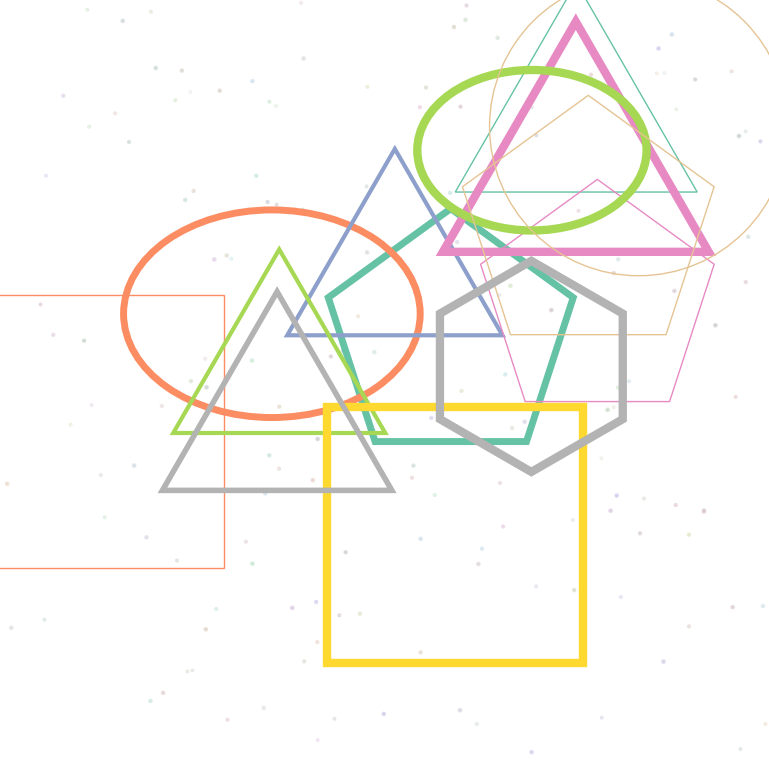[{"shape": "pentagon", "thickness": 2.5, "radius": 0.84, "center": [0.585, 0.562]}, {"shape": "triangle", "thickness": 0.5, "radius": 0.91, "center": [0.748, 0.841]}, {"shape": "oval", "thickness": 2.5, "radius": 0.96, "center": [0.353, 0.593]}, {"shape": "square", "thickness": 0.5, "radius": 0.89, "center": [0.113, 0.44]}, {"shape": "triangle", "thickness": 1.5, "radius": 0.81, "center": [0.513, 0.645]}, {"shape": "triangle", "thickness": 3, "radius": 1.0, "center": [0.748, 0.773]}, {"shape": "pentagon", "thickness": 0.5, "radius": 0.8, "center": [0.776, 0.608]}, {"shape": "triangle", "thickness": 1.5, "radius": 0.79, "center": [0.363, 0.517]}, {"shape": "oval", "thickness": 3, "radius": 0.74, "center": [0.691, 0.805]}, {"shape": "square", "thickness": 3, "radius": 0.83, "center": [0.591, 0.305]}, {"shape": "circle", "thickness": 0.5, "radius": 0.97, "center": [0.829, 0.836]}, {"shape": "pentagon", "thickness": 0.5, "radius": 0.86, "center": [0.764, 0.704]}, {"shape": "triangle", "thickness": 2, "radius": 0.86, "center": [0.36, 0.449]}, {"shape": "hexagon", "thickness": 3, "radius": 0.69, "center": [0.69, 0.524]}]